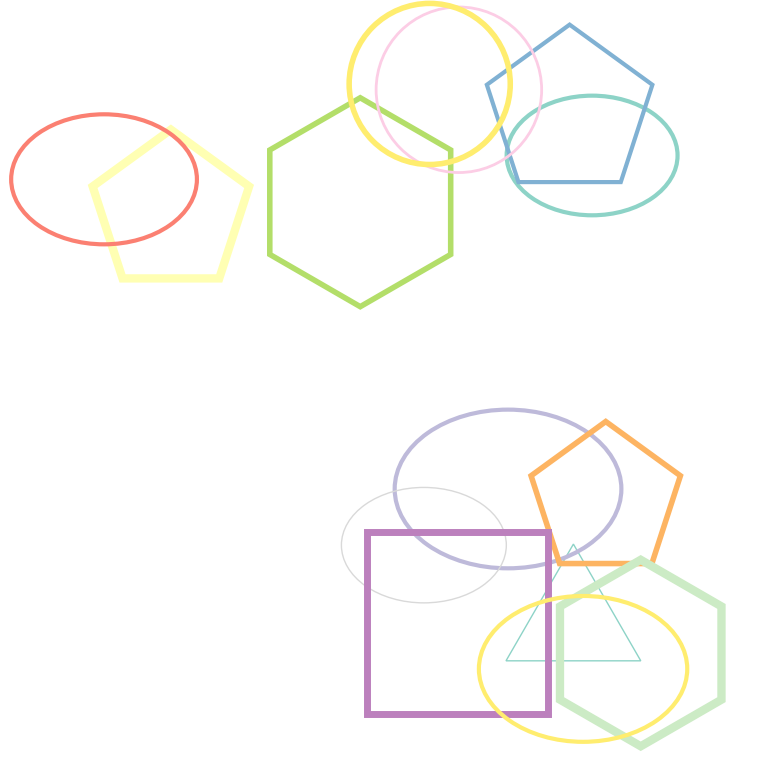[{"shape": "triangle", "thickness": 0.5, "radius": 0.51, "center": [0.745, 0.192]}, {"shape": "oval", "thickness": 1.5, "radius": 0.55, "center": [0.769, 0.798]}, {"shape": "pentagon", "thickness": 3, "radius": 0.53, "center": [0.222, 0.725]}, {"shape": "oval", "thickness": 1.5, "radius": 0.74, "center": [0.66, 0.365]}, {"shape": "oval", "thickness": 1.5, "radius": 0.6, "center": [0.135, 0.767]}, {"shape": "pentagon", "thickness": 1.5, "radius": 0.57, "center": [0.74, 0.855]}, {"shape": "pentagon", "thickness": 2, "radius": 0.51, "center": [0.787, 0.351]}, {"shape": "hexagon", "thickness": 2, "radius": 0.68, "center": [0.468, 0.737]}, {"shape": "circle", "thickness": 1, "radius": 0.54, "center": [0.596, 0.883]}, {"shape": "oval", "thickness": 0.5, "radius": 0.54, "center": [0.55, 0.292]}, {"shape": "square", "thickness": 2.5, "radius": 0.59, "center": [0.594, 0.191]}, {"shape": "hexagon", "thickness": 3, "radius": 0.61, "center": [0.832, 0.152]}, {"shape": "circle", "thickness": 2, "radius": 0.52, "center": [0.558, 0.891]}, {"shape": "oval", "thickness": 1.5, "radius": 0.68, "center": [0.757, 0.131]}]